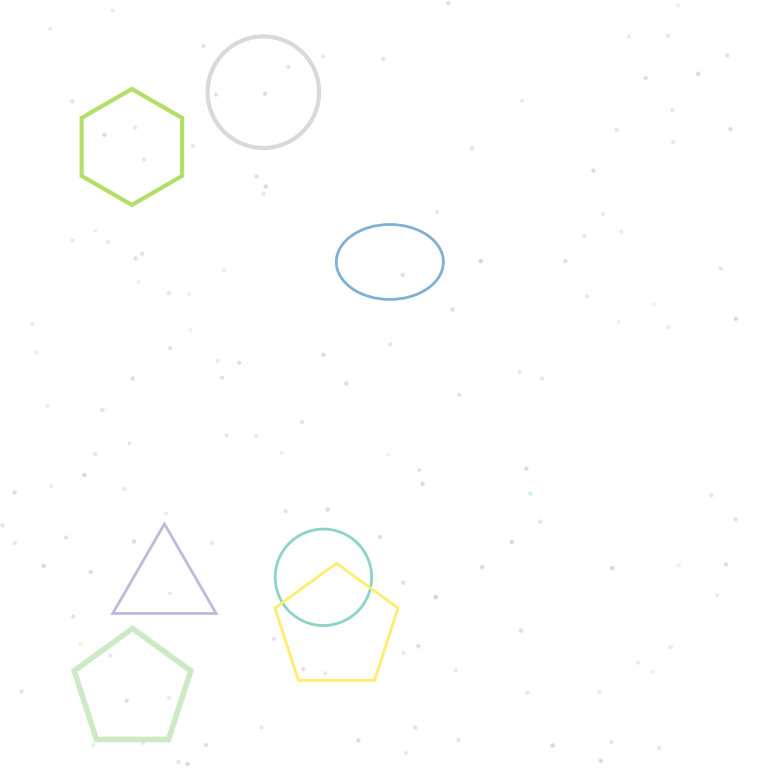[{"shape": "circle", "thickness": 1, "radius": 0.31, "center": [0.42, 0.25]}, {"shape": "triangle", "thickness": 1, "radius": 0.39, "center": [0.214, 0.242]}, {"shape": "oval", "thickness": 1, "radius": 0.35, "center": [0.506, 0.66]}, {"shape": "hexagon", "thickness": 1.5, "radius": 0.38, "center": [0.171, 0.809]}, {"shape": "circle", "thickness": 1.5, "radius": 0.36, "center": [0.342, 0.88]}, {"shape": "pentagon", "thickness": 2, "radius": 0.4, "center": [0.172, 0.104]}, {"shape": "pentagon", "thickness": 1, "radius": 0.42, "center": [0.437, 0.184]}]